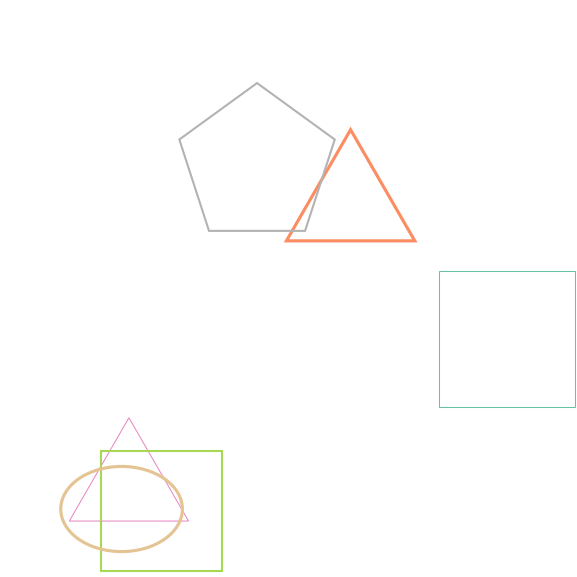[{"shape": "square", "thickness": 0.5, "radius": 0.59, "center": [0.878, 0.412]}, {"shape": "triangle", "thickness": 1.5, "radius": 0.64, "center": [0.607, 0.646]}, {"shape": "triangle", "thickness": 0.5, "radius": 0.6, "center": [0.223, 0.156]}, {"shape": "square", "thickness": 1, "radius": 0.52, "center": [0.279, 0.114]}, {"shape": "oval", "thickness": 1.5, "radius": 0.53, "center": [0.211, 0.118]}, {"shape": "pentagon", "thickness": 1, "radius": 0.71, "center": [0.445, 0.714]}]